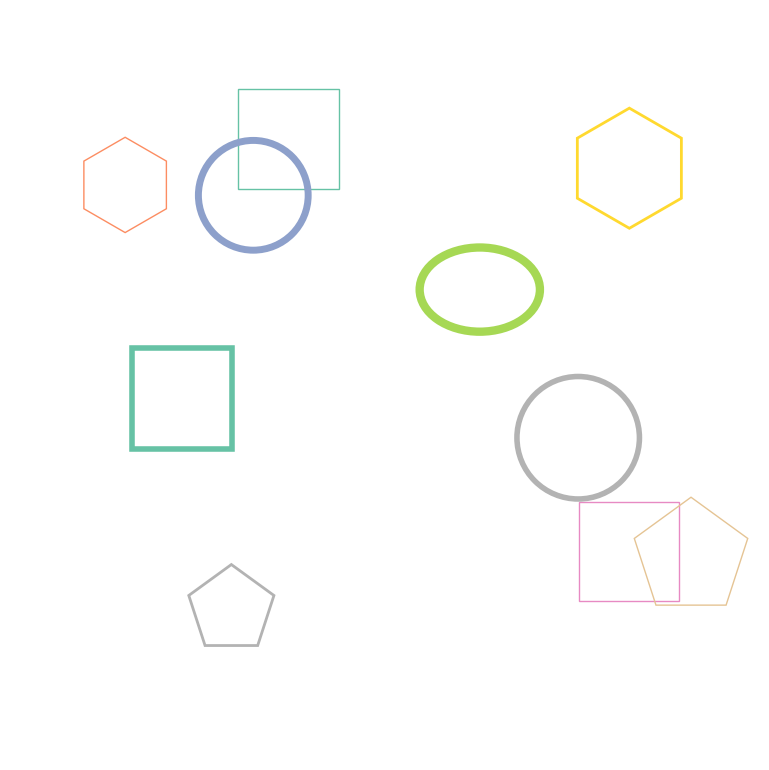[{"shape": "square", "thickness": 0.5, "radius": 0.33, "center": [0.375, 0.819]}, {"shape": "square", "thickness": 2, "radius": 0.33, "center": [0.236, 0.483]}, {"shape": "hexagon", "thickness": 0.5, "radius": 0.31, "center": [0.163, 0.76]}, {"shape": "circle", "thickness": 2.5, "radius": 0.36, "center": [0.329, 0.746]}, {"shape": "square", "thickness": 0.5, "radius": 0.32, "center": [0.817, 0.284]}, {"shape": "oval", "thickness": 3, "radius": 0.39, "center": [0.623, 0.624]}, {"shape": "hexagon", "thickness": 1, "radius": 0.39, "center": [0.817, 0.782]}, {"shape": "pentagon", "thickness": 0.5, "radius": 0.39, "center": [0.897, 0.277]}, {"shape": "circle", "thickness": 2, "radius": 0.4, "center": [0.751, 0.431]}, {"shape": "pentagon", "thickness": 1, "radius": 0.29, "center": [0.3, 0.209]}]